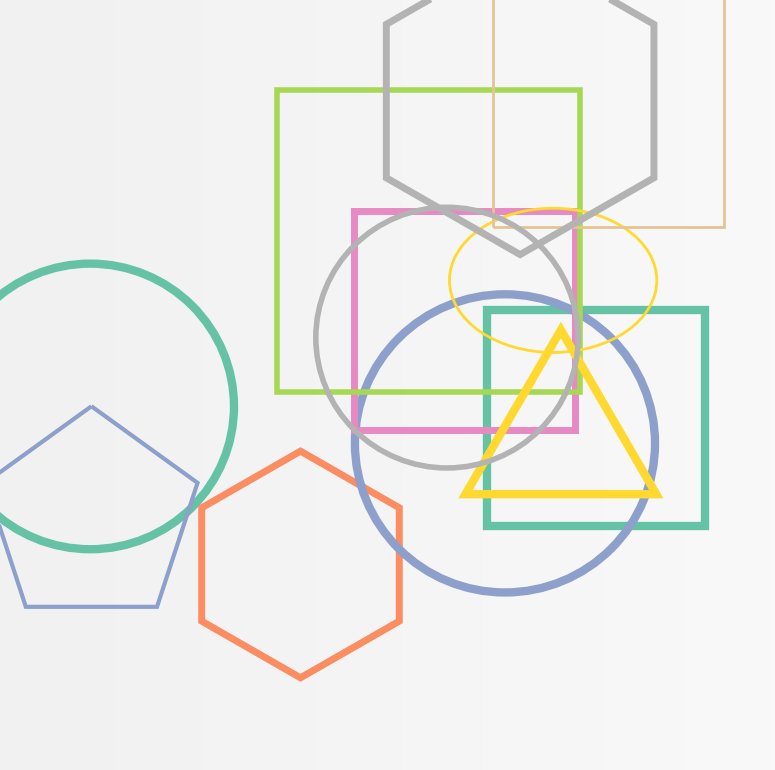[{"shape": "circle", "thickness": 3, "radius": 0.93, "center": [0.116, 0.472]}, {"shape": "square", "thickness": 3, "radius": 0.7, "center": [0.769, 0.457]}, {"shape": "hexagon", "thickness": 2.5, "radius": 0.74, "center": [0.388, 0.267]}, {"shape": "pentagon", "thickness": 1.5, "radius": 0.72, "center": [0.118, 0.328]}, {"shape": "circle", "thickness": 3, "radius": 0.97, "center": [0.652, 0.424]}, {"shape": "square", "thickness": 2.5, "radius": 0.71, "center": [0.599, 0.584]}, {"shape": "square", "thickness": 2, "radius": 0.98, "center": [0.553, 0.687]}, {"shape": "oval", "thickness": 1, "radius": 0.67, "center": [0.714, 0.636]}, {"shape": "triangle", "thickness": 3, "radius": 0.71, "center": [0.724, 0.429]}, {"shape": "square", "thickness": 1, "radius": 0.75, "center": [0.786, 0.854]}, {"shape": "hexagon", "thickness": 2.5, "radius": 1.0, "center": [0.671, 0.869]}, {"shape": "circle", "thickness": 2, "radius": 0.85, "center": [0.577, 0.562]}]